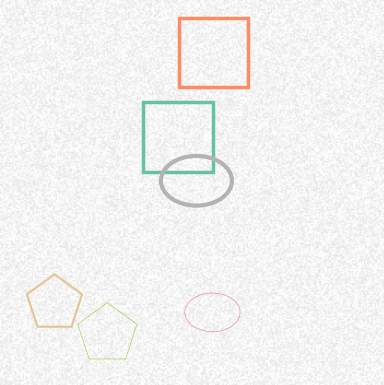[{"shape": "square", "thickness": 2.5, "radius": 0.45, "center": [0.463, 0.643]}, {"shape": "square", "thickness": 2.5, "radius": 0.45, "center": [0.554, 0.864]}, {"shape": "oval", "thickness": 0.5, "radius": 0.36, "center": [0.552, 0.189]}, {"shape": "pentagon", "thickness": 0.5, "radius": 0.4, "center": [0.279, 0.133]}, {"shape": "pentagon", "thickness": 1.5, "radius": 0.38, "center": [0.142, 0.212]}, {"shape": "oval", "thickness": 3, "radius": 0.46, "center": [0.51, 0.531]}]